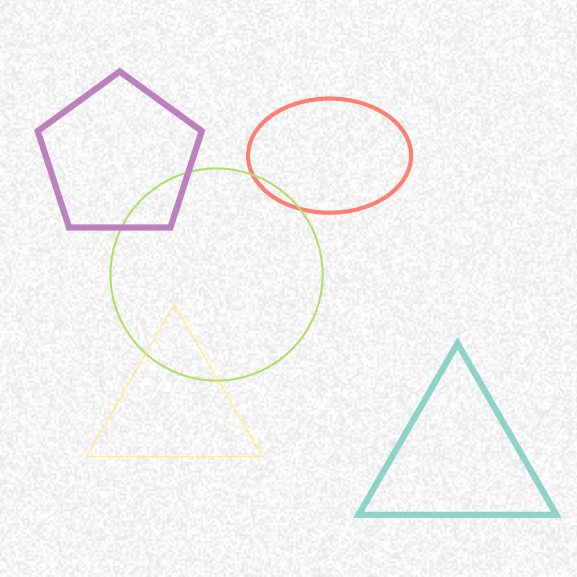[{"shape": "triangle", "thickness": 3, "radius": 0.99, "center": [0.792, 0.207]}, {"shape": "oval", "thickness": 2, "radius": 0.71, "center": [0.571, 0.73]}, {"shape": "circle", "thickness": 1, "radius": 0.92, "center": [0.375, 0.524]}, {"shape": "pentagon", "thickness": 3, "radius": 0.75, "center": [0.207, 0.726]}, {"shape": "triangle", "thickness": 0.5, "radius": 0.88, "center": [0.302, 0.296]}]